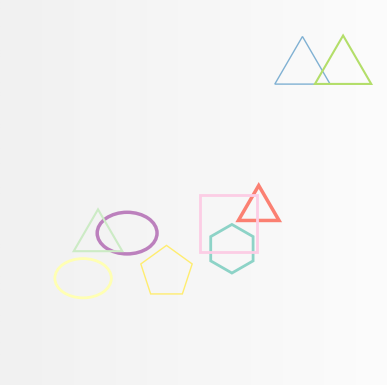[{"shape": "hexagon", "thickness": 2, "radius": 0.32, "center": [0.598, 0.354]}, {"shape": "oval", "thickness": 2, "radius": 0.36, "center": [0.214, 0.277]}, {"shape": "triangle", "thickness": 2.5, "radius": 0.3, "center": [0.668, 0.458]}, {"shape": "triangle", "thickness": 1, "radius": 0.41, "center": [0.781, 0.823]}, {"shape": "triangle", "thickness": 1.5, "radius": 0.42, "center": [0.885, 0.824]}, {"shape": "square", "thickness": 2, "radius": 0.37, "center": [0.59, 0.419]}, {"shape": "oval", "thickness": 2.5, "radius": 0.39, "center": [0.328, 0.395]}, {"shape": "triangle", "thickness": 1.5, "radius": 0.36, "center": [0.253, 0.384]}, {"shape": "pentagon", "thickness": 1, "radius": 0.35, "center": [0.43, 0.293]}]